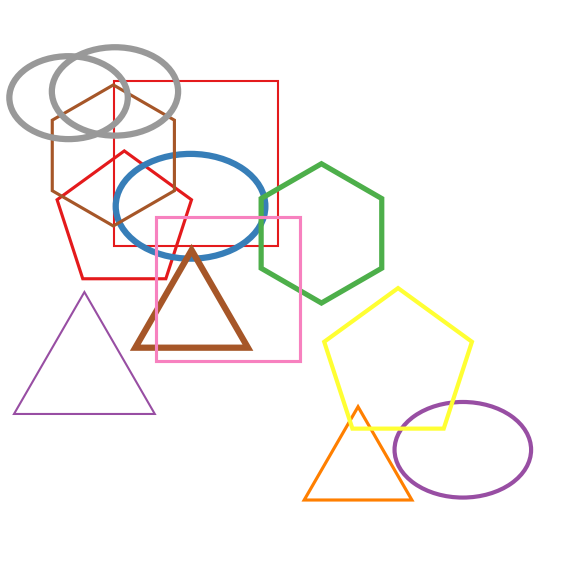[{"shape": "pentagon", "thickness": 1.5, "radius": 0.61, "center": [0.215, 0.615]}, {"shape": "square", "thickness": 1, "radius": 0.71, "center": [0.34, 0.716]}, {"shape": "oval", "thickness": 3, "radius": 0.65, "center": [0.33, 0.642]}, {"shape": "hexagon", "thickness": 2.5, "radius": 0.6, "center": [0.557, 0.595]}, {"shape": "triangle", "thickness": 1, "radius": 0.7, "center": [0.146, 0.353]}, {"shape": "oval", "thickness": 2, "radius": 0.59, "center": [0.801, 0.22]}, {"shape": "triangle", "thickness": 1.5, "radius": 0.54, "center": [0.62, 0.187]}, {"shape": "pentagon", "thickness": 2, "radius": 0.67, "center": [0.689, 0.366]}, {"shape": "hexagon", "thickness": 1.5, "radius": 0.61, "center": [0.196, 0.73]}, {"shape": "triangle", "thickness": 3, "radius": 0.56, "center": [0.332, 0.453]}, {"shape": "square", "thickness": 1.5, "radius": 0.63, "center": [0.395, 0.499]}, {"shape": "oval", "thickness": 3, "radius": 0.55, "center": [0.199, 0.841]}, {"shape": "oval", "thickness": 3, "radius": 0.51, "center": [0.119, 0.83]}]